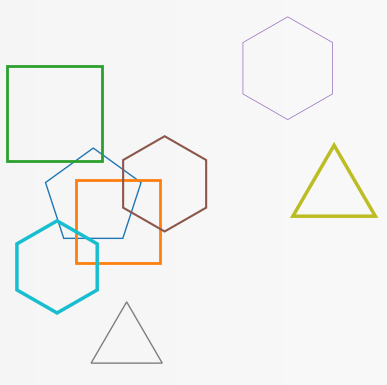[{"shape": "pentagon", "thickness": 1, "radius": 0.65, "center": [0.241, 0.486]}, {"shape": "square", "thickness": 2, "radius": 0.54, "center": [0.304, 0.425]}, {"shape": "square", "thickness": 2, "radius": 0.61, "center": [0.142, 0.705]}, {"shape": "hexagon", "thickness": 0.5, "radius": 0.67, "center": [0.743, 0.823]}, {"shape": "hexagon", "thickness": 1.5, "radius": 0.62, "center": [0.425, 0.522]}, {"shape": "triangle", "thickness": 1, "radius": 0.53, "center": [0.327, 0.11]}, {"shape": "triangle", "thickness": 2.5, "radius": 0.61, "center": [0.862, 0.5]}, {"shape": "hexagon", "thickness": 2.5, "radius": 0.6, "center": [0.147, 0.307]}]